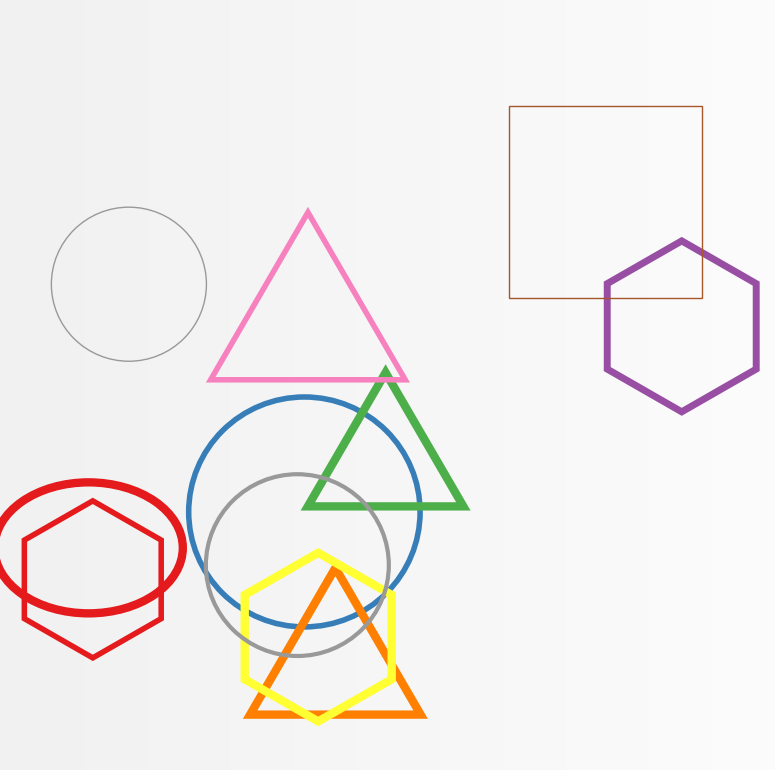[{"shape": "oval", "thickness": 3, "radius": 0.61, "center": [0.114, 0.288]}, {"shape": "hexagon", "thickness": 2, "radius": 0.51, "center": [0.12, 0.248]}, {"shape": "circle", "thickness": 2, "radius": 0.75, "center": [0.393, 0.335]}, {"shape": "triangle", "thickness": 3, "radius": 0.58, "center": [0.498, 0.4]}, {"shape": "hexagon", "thickness": 2.5, "radius": 0.55, "center": [0.88, 0.576]}, {"shape": "triangle", "thickness": 3, "radius": 0.64, "center": [0.433, 0.135]}, {"shape": "hexagon", "thickness": 3, "radius": 0.55, "center": [0.411, 0.173]}, {"shape": "square", "thickness": 0.5, "radius": 0.62, "center": [0.781, 0.737]}, {"shape": "triangle", "thickness": 2, "radius": 0.72, "center": [0.397, 0.579]}, {"shape": "circle", "thickness": 0.5, "radius": 0.5, "center": [0.166, 0.631]}, {"shape": "circle", "thickness": 1.5, "radius": 0.59, "center": [0.384, 0.266]}]